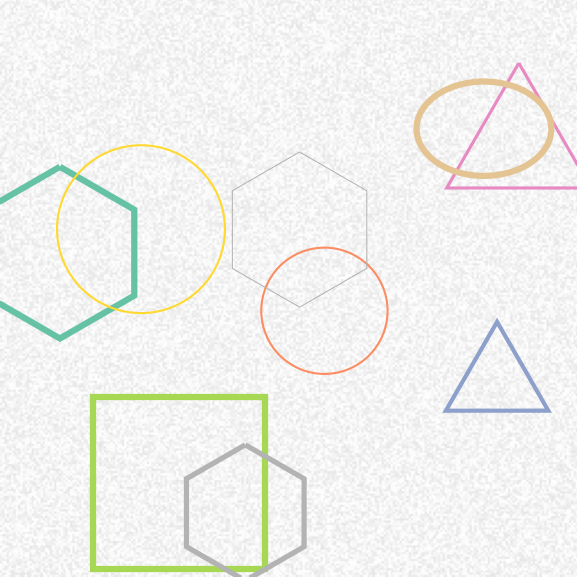[{"shape": "hexagon", "thickness": 3, "radius": 0.74, "center": [0.104, 0.562]}, {"shape": "circle", "thickness": 1, "radius": 0.55, "center": [0.562, 0.461]}, {"shape": "triangle", "thickness": 2, "radius": 0.51, "center": [0.861, 0.339]}, {"shape": "triangle", "thickness": 1.5, "radius": 0.72, "center": [0.898, 0.746]}, {"shape": "square", "thickness": 3, "radius": 0.74, "center": [0.31, 0.163]}, {"shape": "circle", "thickness": 1, "radius": 0.73, "center": [0.244, 0.602]}, {"shape": "oval", "thickness": 3, "radius": 0.58, "center": [0.838, 0.776]}, {"shape": "hexagon", "thickness": 2.5, "radius": 0.59, "center": [0.425, 0.111]}, {"shape": "hexagon", "thickness": 0.5, "radius": 0.67, "center": [0.519, 0.602]}]